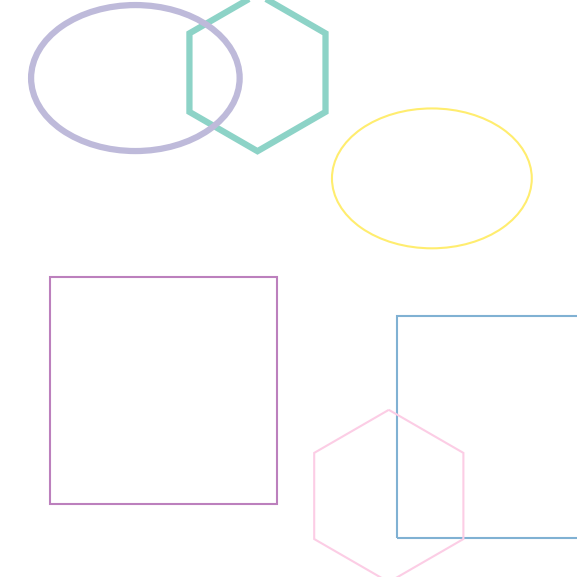[{"shape": "hexagon", "thickness": 3, "radius": 0.68, "center": [0.446, 0.873]}, {"shape": "oval", "thickness": 3, "radius": 0.9, "center": [0.234, 0.864]}, {"shape": "square", "thickness": 1, "radius": 0.96, "center": [0.879, 0.26]}, {"shape": "hexagon", "thickness": 1, "radius": 0.75, "center": [0.673, 0.14]}, {"shape": "square", "thickness": 1, "radius": 0.98, "center": [0.283, 0.323]}, {"shape": "oval", "thickness": 1, "radius": 0.87, "center": [0.748, 0.69]}]